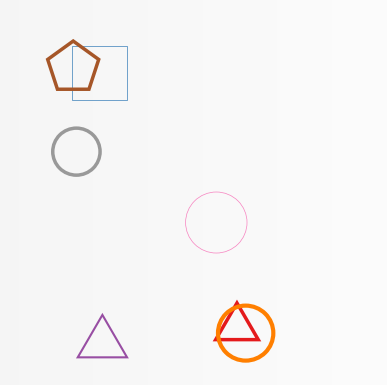[{"shape": "triangle", "thickness": 2.5, "radius": 0.32, "center": [0.612, 0.15]}, {"shape": "square", "thickness": 0.5, "radius": 0.35, "center": [0.256, 0.811]}, {"shape": "triangle", "thickness": 1.5, "radius": 0.37, "center": [0.264, 0.109]}, {"shape": "circle", "thickness": 3, "radius": 0.36, "center": [0.634, 0.135]}, {"shape": "pentagon", "thickness": 2.5, "radius": 0.35, "center": [0.189, 0.824]}, {"shape": "circle", "thickness": 0.5, "radius": 0.4, "center": [0.558, 0.422]}, {"shape": "circle", "thickness": 2.5, "radius": 0.31, "center": [0.197, 0.606]}]